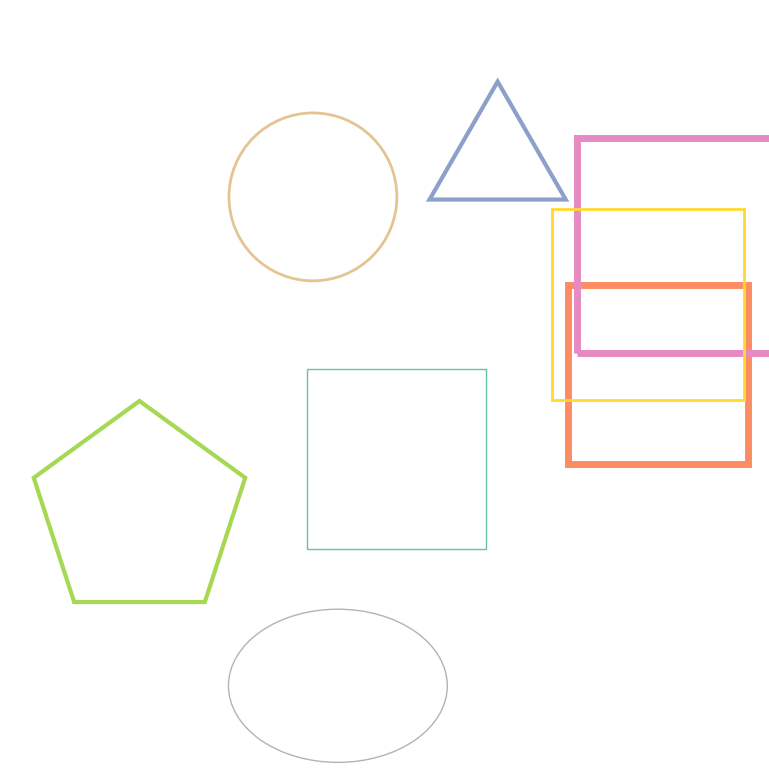[{"shape": "square", "thickness": 0.5, "radius": 0.58, "center": [0.515, 0.404]}, {"shape": "square", "thickness": 2.5, "radius": 0.58, "center": [0.854, 0.514]}, {"shape": "triangle", "thickness": 1.5, "radius": 0.51, "center": [0.646, 0.792]}, {"shape": "square", "thickness": 2.5, "radius": 0.7, "center": [0.889, 0.681]}, {"shape": "pentagon", "thickness": 1.5, "radius": 0.72, "center": [0.181, 0.335]}, {"shape": "square", "thickness": 1, "radius": 0.62, "center": [0.842, 0.605]}, {"shape": "circle", "thickness": 1, "radius": 0.55, "center": [0.406, 0.744]}, {"shape": "oval", "thickness": 0.5, "radius": 0.71, "center": [0.439, 0.109]}]